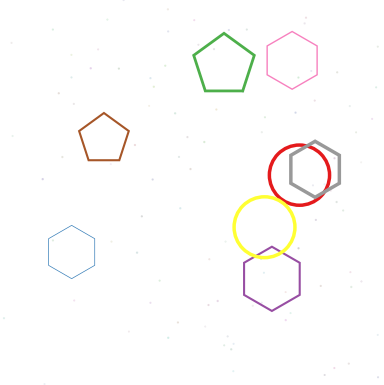[{"shape": "circle", "thickness": 2.5, "radius": 0.39, "center": [0.778, 0.545]}, {"shape": "hexagon", "thickness": 0.5, "radius": 0.35, "center": [0.186, 0.345]}, {"shape": "pentagon", "thickness": 2, "radius": 0.41, "center": [0.582, 0.831]}, {"shape": "hexagon", "thickness": 1.5, "radius": 0.42, "center": [0.706, 0.276]}, {"shape": "circle", "thickness": 2.5, "radius": 0.4, "center": [0.687, 0.41]}, {"shape": "pentagon", "thickness": 1.5, "radius": 0.34, "center": [0.27, 0.639]}, {"shape": "hexagon", "thickness": 1, "radius": 0.37, "center": [0.759, 0.843]}, {"shape": "hexagon", "thickness": 2.5, "radius": 0.36, "center": [0.818, 0.56]}]